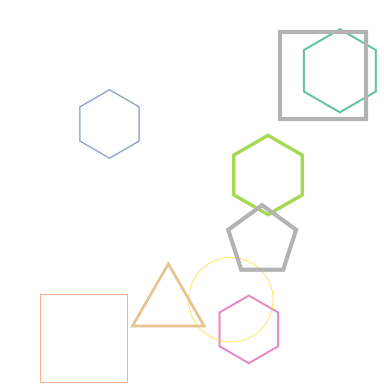[{"shape": "hexagon", "thickness": 1.5, "radius": 0.54, "center": [0.883, 0.816]}, {"shape": "square", "thickness": 0.5, "radius": 0.57, "center": [0.217, 0.122]}, {"shape": "hexagon", "thickness": 1, "radius": 0.44, "center": [0.284, 0.678]}, {"shape": "hexagon", "thickness": 1.5, "radius": 0.44, "center": [0.646, 0.144]}, {"shape": "hexagon", "thickness": 2.5, "radius": 0.51, "center": [0.696, 0.545]}, {"shape": "circle", "thickness": 0.5, "radius": 0.55, "center": [0.6, 0.221]}, {"shape": "triangle", "thickness": 2, "radius": 0.54, "center": [0.437, 0.207]}, {"shape": "pentagon", "thickness": 3, "radius": 0.46, "center": [0.681, 0.374]}, {"shape": "square", "thickness": 3, "radius": 0.56, "center": [0.839, 0.804]}]